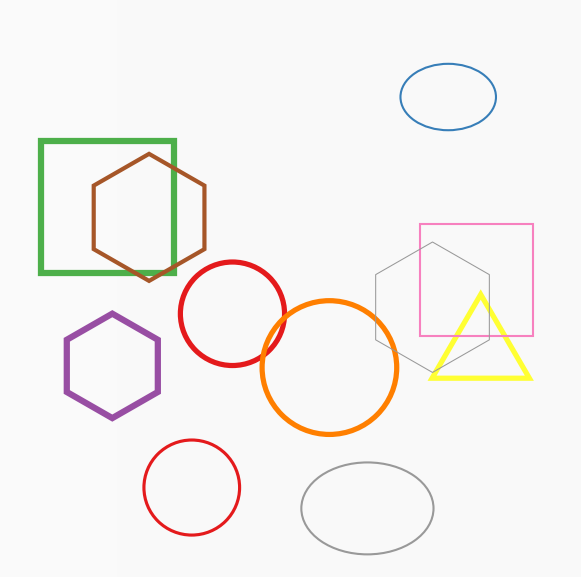[{"shape": "circle", "thickness": 1.5, "radius": 0.41, "center": [0.33, 0.155]}, {"shape": "circle", "thickness": 2.5, "radius": 0.45, "center": [0.4, 0.456]}, {"shape": "oval", "thickness": 1, "radius": 0.41, "center": [0.771, 0.831]}, {"shape": "square", "thickness": 3, "radius": 0.57, "center": [0.185, 0.641]}, {"shape": "hexagon", "thickness": 3, "radius": 0.45, "center": [0.193, 0.366]}, {"shape": "circle", "thickness": 2.5, "radius": 0.58, "center": [0.567, 0.363]}, {"shape": "triangle", "thickness": 2.5, "radius": 0.48, "center": [0.827, 0.393]}, {"shape": "hexagon", "thickness": 2, "radius": 0.55, "center": [0.256, 0.623]}, {"shape": "square", "thickness": 1, "radius": 0.49, "center": [0.819, 0.514]}, {"shape": "oval", "thickness": 1, "radius": 0.57, "center": [0.632, 0.119]}, {"shape": "hexagon", "thickness": 0.5, "radius": 0.56, "center": [0.744, 0.467]}]